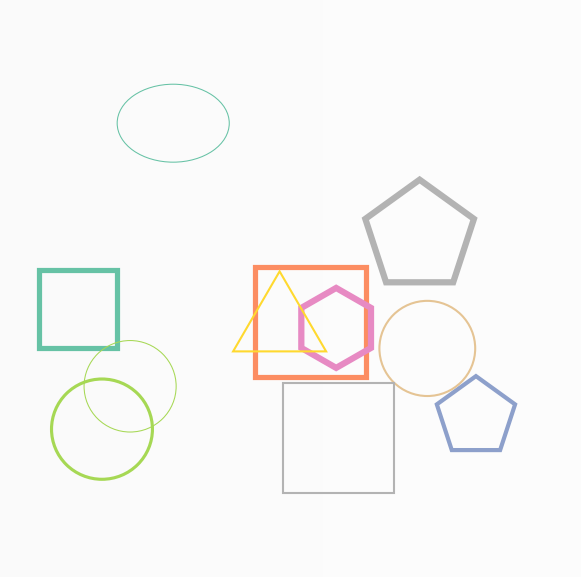[{"shape": "square", "thickness": 2.5, "radius": 0.34, "center": [0.134, 0.464]}, {"shape": "oval", "thickness": 0.5, "radius": 0.48, "center": [0.298, 0.786]}, {"shape": "square", "thickness": 2.5, "radius": 0.48, "center": [0.533, 0.441]}, {"shape": "pentagon", "thickness": 2, "radius": 0.35, "center": [0.819, 0.277]}, {"shape": "hexagon", "thickness": 3, "radius": 0.35, "center": [0.578, 0.431]}, {"shape": "circle", "thickness": 0.5, "radius": 0.4, "center": [0.224, 0.33]}, {"shape": "circle", "thickness": 1.5, "radius": 0.43, "center": [0.175, 0.256]}, {"shape": "triangle", "thickness": 1, "radius": 0.46, "center": [0.481, 0.437]}, {"shape": "circle", "thickness": 1, "radius": 0.41, "center": [0.735, 0.396]}, {"shape": "square", "thickness": 1, "radius": 0.48, "center": [0.582, 0.241]}, {"shape": "pentagon", "thickness": 3, "radius": 0.49, "center": [0.722, 0.59]}]